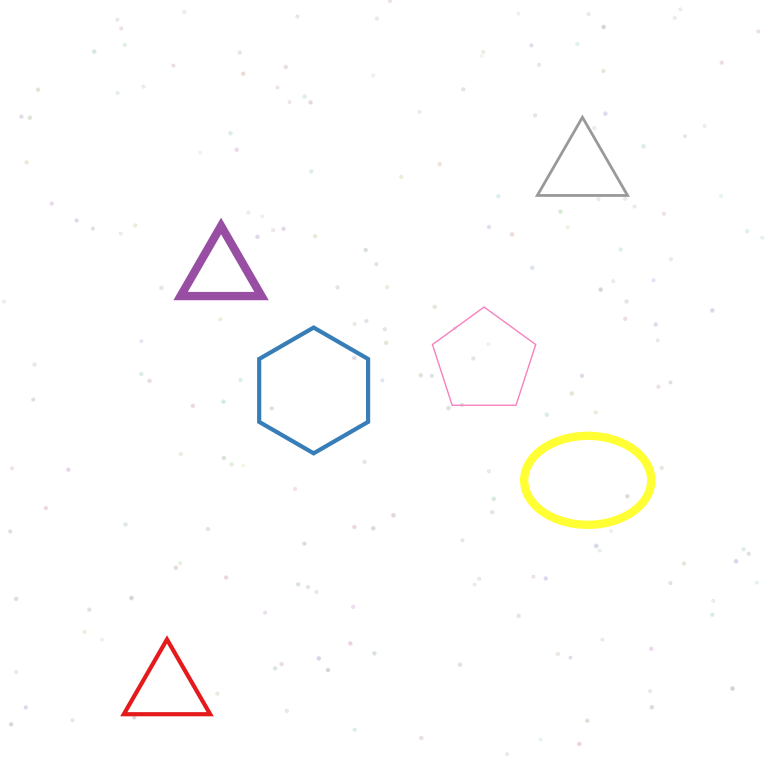[{"shape": "triangle", "thickness": 1.5, "radius": 0.32, "center": [0.217, 0.105]}, {"shape": "hexagon", "thickness": 1.5, "radius": 0.41, "center": [0.407, 0.493]}, {"shape": "triangle", "thickness": 3, "radius": 0.3, "center": [0.287, 0.646]}, {"shape": "oval", "thickness": 3, "radius": 0.41, "center": [0.763, 0.376]}, {"shape": "pentagon", "thickness": 0.5, "radius": 0.35, "center": [0.629, 0.531]}, {"shape": "triangle", "thickness": 1, "radius": 0.34, "center": [0.756, 0.78]}]